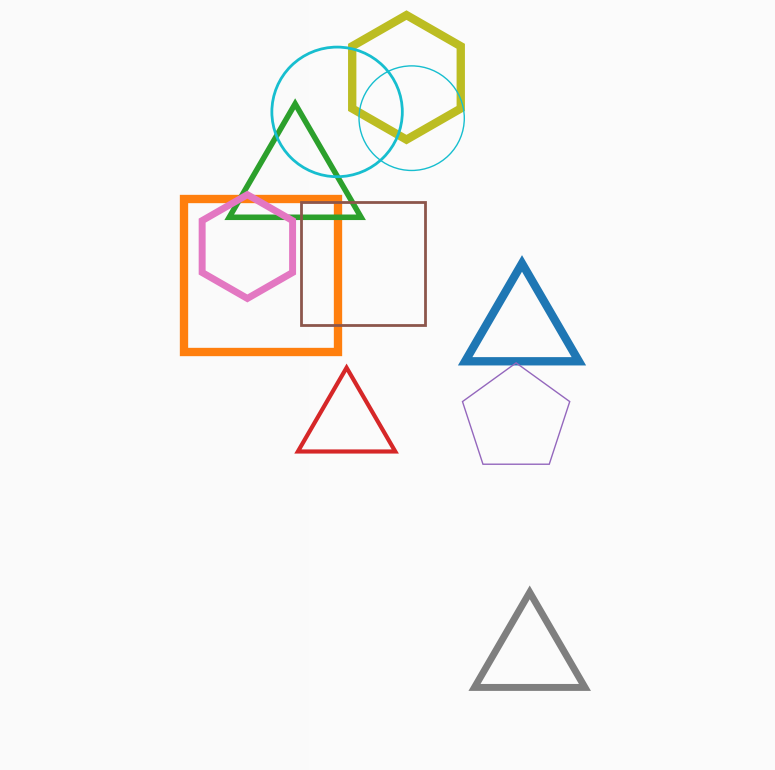[{"shape": "triangle", "thickness": 3, "radius": 0.42, "center": [0.674, 0.573]}, {"shape": "square", "thickness": 3, "radius": 0.5, "center": [0.337, 0.642]}, {"shape": "triangle", "thickness": 2, "radius": 0.49, "center": [0.381, 0.767]}, {"shape": "triangle", "thickness": 1.5, "radius": 0.36, "center": [0.447, 0.45]}, {"shape": "pentagon", "thickness": 0.5, "radius": 0.36, "center": [0.666, 0.456]}, {"shape": "square", "thickness": 1, "radius": 0.4, "center": [0.468, 0.658]}, {"shape": "hexagon", "thickness": 2.5, "radius": 0.34, "center": [0.319, 0.68]}, {"shape": "triangle", "thickness": 2.5, "radius": 0.41, "center": [0.684, 0.148]}, {"shape": "hexagon", "thickness": 3, "radius": 0.4, "center": [0.524, 0.9]}, {"shape": "circle", "thickness": 0.5, "radius": 0.34, "center": [0.531, 0.847]}, {"shape": "circle", "thickness": 1, "radius": 0.42, "center": [0.435, 0.855]}]